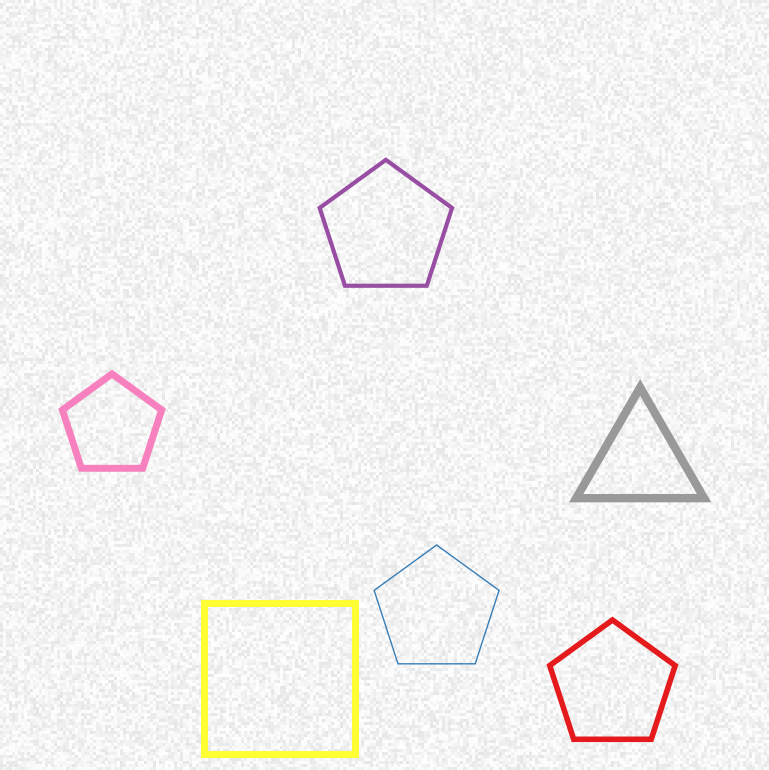[{"shape": "pentagon", "thickness": 2, "radius": 0.43, "center": [0.795, 0.109]}, {"shape": "pentagon", "thickness": 0.5, "radius": 0.43, "center": [0.567, 0.207]}, {"shape": "pentagon", "thickness": 1.5, "radius": 0.45, "center": [0.501, 0.702]}, {"shape": "square", "thickness": 2.5, "radius": 0.49, "center": [0.363, 0.118]}, {"shape": "pentagon", "thickness": 2.5, "radius": 0.34, "center": [0.145, 0.447]}, {"shape": "triangle", "thickness": 3, "radius": 0.48, "center": [0.831, 0.401]}]